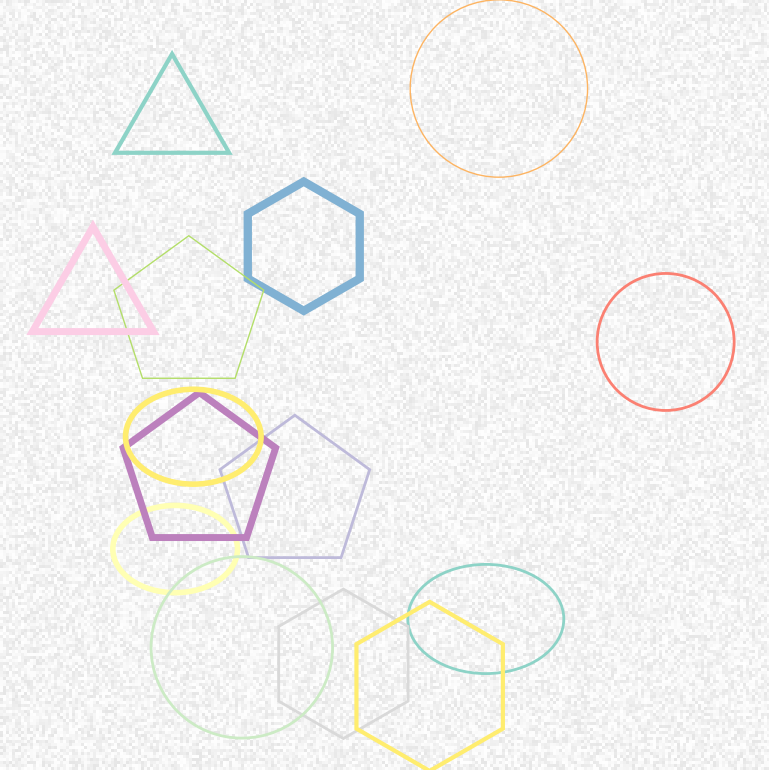[{"shape": "triangle", "thickness": 1.5, "radius": 0.43, "center": [0.223, 0.844]}, {"shape": "oval", "thickness": 1, "radius": 0.51, "center": [0.631, 0.196]}, {"shape": "oval", "thickness": 2, "radius": 0.4, "center": [0.227, 0.287]}, {"shape": "pentagon", "thickness": 1, "radius": 0.51, "center": [0.383, 0.359]}, {"shape": "circle", "thickness": 1, "radius": 0.44, "center": [0.864, 0.556]}, {"shape": "hexagon", "thickness": 3, "radius": 0.42, "center": [0.394, 0.68]}, {"shape": "circle", "thickness": 0.5, "radius": 0.58, "center": [0.648, 0.885]}, {"shape": "pentagon", "thickness": 0.5, "radius": 0.51, "center": [0.245, 0.592]}, {"shape": "triangle", "thickness": 2.5, "radius": 0.45, "center": [0.121, 0.615]}, {"shape": "hexagon", "thickness": 1, "radius": 0.49, "center": [0.446, 0.138]}, {"shape": "pentagon", "thickness": 2.5, "radius": 0.52, "center": [0.259, 0.386]}, {"shape": "circle", "thickness": 1, "radius": 0.59, "center": [0.314, 0.159]}, {"shape": "hexagon", "thickness": 1.5, "radius": 0.55, "center": [0.558, 0.109]}, {"shape": "oval", "thickness": 2, "radius": 0.44, "center": [0.251, 0.433]}]